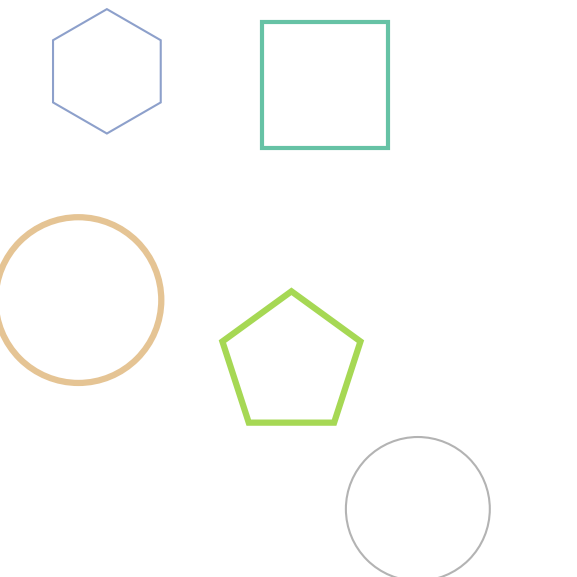[{"shape": "square", "thickness": 2, "radius": 0.55, "center": [0.563, 0.852]}, {"shape": "hexagon", "thickness": 1, "radius": 0.54, "center": [0.185, 0.876]}, {"shape": "pentagon", "thickness": 3, "radius": 0.63, "center": [0.505, 0.369]}, {"shape": "circle", "thickness": 3, "radius": 0.72, "center": [0.136, 0.48]}, {"shape": "circle", "thickness": 1, "radius": 0.62, "center": [0.724, 0.118]}]